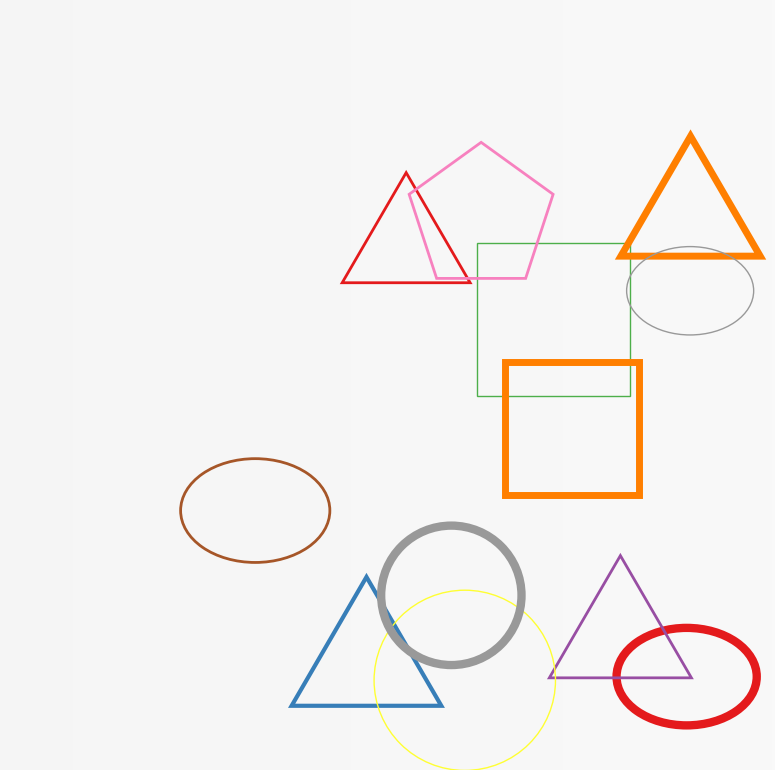[{"shape": "triangle", "thickness": 1, "radius": 0.48, "center": [0.524, 0.68]}, {"shape": "oval", "thickness": 3, "radius": 0.45, "center": [0.886, 0.121]}, {"shape": "triangle", "thickness": 1.5, "radius": 0.56, "center": [0.473, 0.139]}, {"shape": "square", "thickness": 0.5, "radius": 0.5, "center": [0.714, 0.586]}, {"shape": "triangle", "thickness": 1, "radius": 0.53, "center": [0.801, 0.173]}, {"shape": "square", "thickness": 2.5, "radius": 0.43, "center": [0.738, 0.443]}, {"shape": "triangle", "thickness": 2.5, "radius": 0.52, "center": [0.891, 0.719]}, {"shape": "circle", "thickness": 0.5, "radius": 0.59, "center": [0.6, 0.116]}, {"shape": "oval", "thickness": 1, "radius": 0.48, "center": [0.329, 0.337]}, {"shape": "pentagon", "thickness": 1, "radius": 0.49, "center": [0.621, 0.717]}, {"shape": "circle", "thickness": 3, "radius": 0.45, "center": [0.582, 0.227]}, {"shape": "oval", "thickness": 0.5, "radius": 0.41, "center": [0.891, 0.622]}]